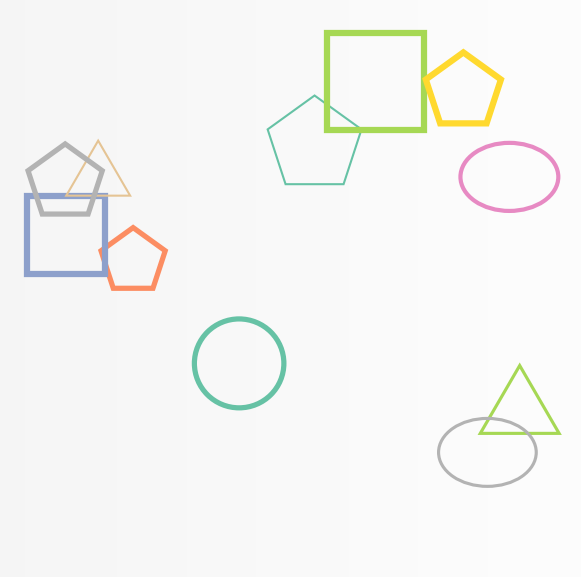[{"shape": "circle", "thickness": 2.5, "radius": 0.38, "center": [0.411, 0.37]}, {"shape": "pentagon", "thickness": 1, "radius": 0.42, "center": [0.541, 0.749]}, {"shape": "pentagon", "thickness": 2.5, "radius": 0.29, "center": [0.229, 0.547]}, {"shape": "square", "thickness": 3, "radius": 0.33, "center": [0.113, 0.592]}, {"shape": "oval", "thickness": 2, "radius": 0.42, "center": [0.876, 0.693]}, {"shape": "triangle", "thickness": 1.5, "radius": 0.39, "center": [0.894, 0.288]}, {"shape": "square", "thickness": 3, "radius": 0.42, "center": [0.646, 0.858]}, {"shape": "pentagon", "thickness": 3, "radius": 0.34, "center": [0.797, 0.84]}, {"shape": "triangle", "thickness": 1, "radius": 0.32, "center": [0.169, 0.692]}, {"shape": "pentagon", "thickness": 2.5, "radius": 0.34, "center": [0.112, 0.683]}, {"shape": "oval", "thickness": 1.5, "radius": 0.42, "center": [0.839, 0.216]}]